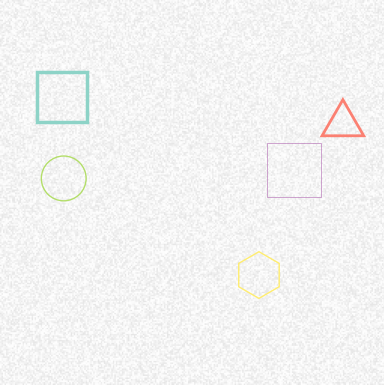[{"shape": "square", "thickness": 2.5, "radius": 0.32, "center": [0.161, 0.748]}, {"shape": "triangle", "thickness": 2, "radius": 0.31, "center": [0.891, 0.679]}, {"shape": "circle", "thickness": 1, "radius": 0.29, "center": [0.165, 0.537]}, {"shape": "square", "thickness": 0.5, "radius": 0.35, "center": [0.764, 0.558]}, {"shape": "hexagon", "thickness": 1, "radius": 0.3, "center": [0.673, 0.286]}]